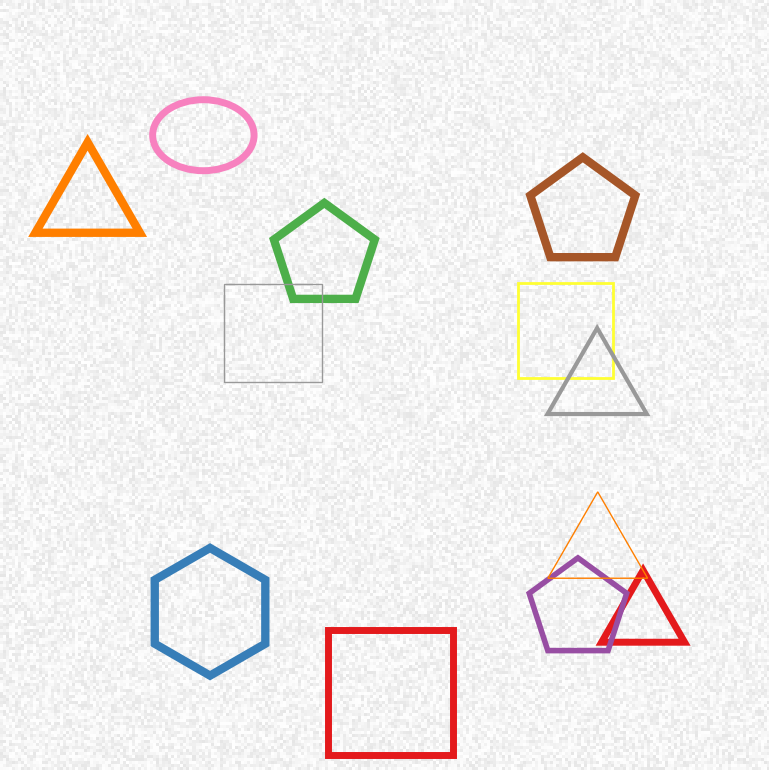[{"shape": "triangle", "thickness": 2.5, "radius": 0.31, "center": [0.835, 0.197]}, {"shape": "square", "thickness": 2.5, "radius": 0.41, "center": [0.507, 0.101]}, {"shape": "hexagon", "thickness": 3, "radius": 0.41, "center": [0.273, 0.205]}, {"shape": "pentagon", "thickness": 3, "radius": 0.34, "center": [0.421, 0.668]}, {"shape": "pentagon", "thickness": 2, "radius": 0.33, "center": [0.751, 0.209]}, {"shape": "triangle", "thickness": 3, "radius": 0.39, "center": [0.114, 0.737]}, {"shape": "triangle", "thickness": 0.5, "radius": 0.37, "center": [0.776, 0.286]}, {"shape": "square", "thickness": 1, "radius": 0.31, "center": [0.734, 0.571]}, {"shape": "pentagon", "thickness": 3, "radius": 0.36, "center": [0.757, 0.724]}, {"shape": "oval", "thickness": 2.5, "radius": 0.33, "center": [0.264, 0.824]}, {"shape": "triangle", "thickness": 1.5, "radius": 0.37, "center": [0.776, 0.5]}, {"shape": "square", "thickness": 0.5, "radius": 0.32, "center": [0.354, 0.567]}]